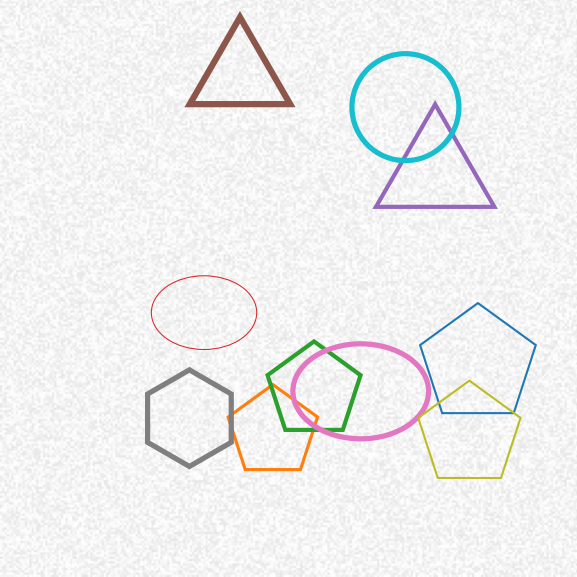[{"shape": "pentagon", "thickness": 1, "radius": 0.53, "center": [0.828, 0.369]}, {"shape": "pentagon", "thickness": 1.5, "radius": 0.41, "center": [0.472, 0.252]}, {"shape": "pentagon", "thickness": 2, "radius": 0.42, "center": [0.544, 0.323]}, {"shape": "oval", "thickness": 0.5, "radius": 0.46, "center": [0.353, 0.458]}, {"shape": "triangle", "thickness": 2, "radius": 0.59, "center": [0.754, 0.7]}, {"shape": "triangle", "thickness": 3, "radius": 0.5, "center": [0.416, 0.869]}, {"shape": "oval", "thickness": 2.5, "radius": 0.59, "center": [0.625, 0.322]}, {"shape": "hexagon", "thickness": 2.5, "radius": 0.42, "center": [0.328, 0.275]}, {"shape": "pentagon", "thickness": 1, "radius": 0.47, "center": [0.813, 0.247]}, {"shape": "circle", "thickness": 2.5, "radius": 0.46, "center": [0.702, 0.814]}]